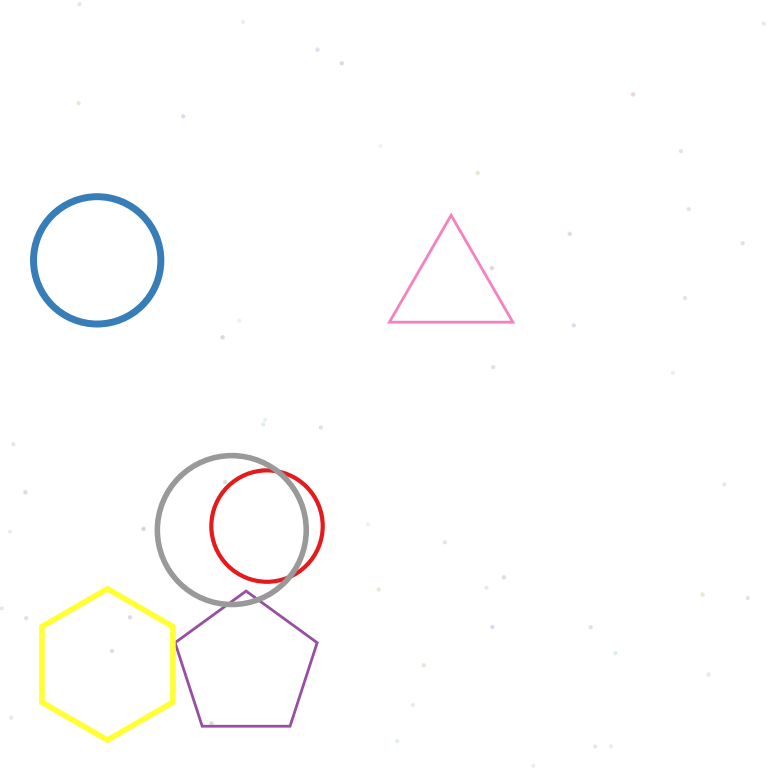[{"shape": "circle", "thickness": 1.5, "radius": 0.36, "center": [0.347, 0.317]}, {"shape": "circle", "thickness": 2.5, "radius": 0.41, "center": [0.126, 0.662]}, {"shape": "pentagon", "thickness": 1, "radius": 0.49, "center": [0.32, 0.135]}, {"shape": "hexagon", "thickness": 2, "radius": 0.49, "center": [0.14, 0.137]}, {"shape": "triangle", "thickness": 1, "radius": 0.46, "center": [0.586, 0.628]}, {"shape": "circle", "thickness": 2, "radius": 0.48, "center": [0.301, 0.312]}]